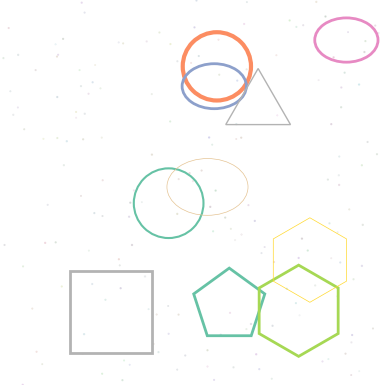[{"shape": "pentagon", "thickness": 2, "radius": 0.49, "center": [0.595, 0.207]}, {"shape": "circle", "thickness": 1.5, "radius": 0.45, "center": [0.438, 0.472]}, {"shape": "circle", "thickness": 3, "radius": 0.44, "center": [0.563, 0.828]}, {"shape": "oval", "thickness": 2, "radius": 0.42, "center": [0.556, 0.776]}, {"shape": "oval", "thickness": 2, "radius": 0.41, "center": [0.9, 0.896]}, {"shape": "hexagon", "thickness": 2, "radius": 0.59, "center": [0.776, 0.193]}, {"shape": "hexagon", "thickness": 0.5, "radius": 0.55, "center": [0.805, 0.325]}, {"shape": "oval", "thickness": 0.5, "radius": 0.53, "center": [0.539, 0.514]}, {"shape": "square", "thickness": 2, "radius": 0.53, "center": [0.288, 0.19]}, {"shape": "triangle", "thickness": 1, "radius": 0.49, "center": [0.67, 0.725]}]